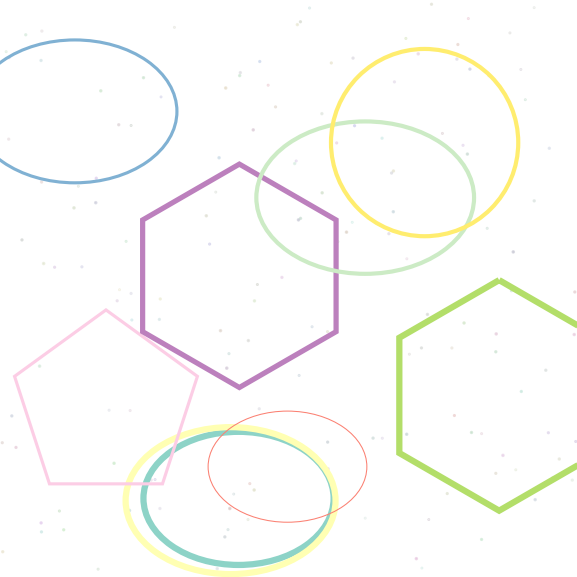[{"shape": "oval", "thickness": 3, "radius": 0.82, "center": [0.413, 0.136]}, {"shape": "oval", "thickness": 3, "radius": 0.91, "center": [0.399, 0.132]}, {"shape": "oval", "thickness": 0.5, "radius": 0.69, "center": [0.498, 0.191]}, {"shape": "oval", "thickness": 1.5, "radius": 0.88, "center": [0.13, 0.806]}, {"shape": "hexagon", "thickness": 3, "radius": 1.0, "center": [0.864, 0.314]}, {"shape": "pentagon", "thickness": 1.5, "radius": 0.83, "center": [0.184, 0.296]}, {"shape": "hexagon", "thickness": 2.5, "radius": 0.97, "center": [0.414, 0.522]}, {"shape": "oval", "thickness": 2, "radius": 0.94, "center": [0.632, 0.657]}, {"shape": "circle", "thickness": 2, "radius": 0.81, "center": [0.735, 0.752]}]